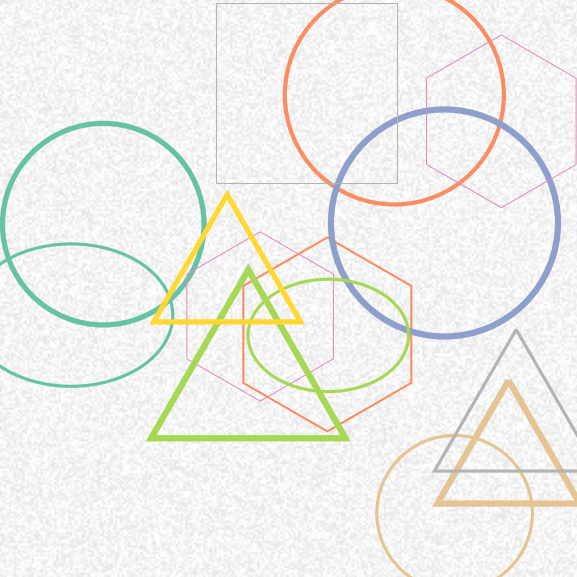[{"shape": "oval", "thickness": 1.5, "radius": 0.88, "center": [0.123, 0.453]}, {"shape": "circle", "thickness": 2.5, "radius": 0.87, "center": [0.179, 0.611]}, {"shape": "hexagon", "thickness": 1, "radius": 0.84, "center": [0.567, 0.42]}, {"shape": "circle", "thickness": 2, "radius": 0.95, "center": [0.683, 0.835]}, {"shape": "circle", "thickness": 3, "radius": 0.98, "center": [0.77, 0.613]}, {"shape": "hexagon", "thickness": 0.5, "radius": 0.75, "center": [0.868, 0.789]}, {"shape": "hexagon", "thickness": 0.5, "radius": 0.73, "center": [0.451, 0.451]}, {"shape": "oval", "thickness": 1.5, "radius": 0.7, "center": [0.569, 0.418]}, {"shape": "triangle", "thickness": 3, "radius": 0.97, "center": [0.43, 0.337]}, {"shape": "triangle", "thickness": 2.5, "radius": 0.73, "center": [0.393, 0.515]}, {"shape": "triangle", "thickness": 3, "radius": 0.71, "center": [0.881, 0.198]}, {"shape": "circle", "thickness": 1.5, "radius": 0.67, "center": [0.787, 0.11]}, {"shape": "triangle", "thickness": 1.5, "radius": 0.82, "center": [0.894, 0.265]}, {"shape": "square", "thickness": 0.5, "radius": 0.78, "center": [0.531, 0.838]}]